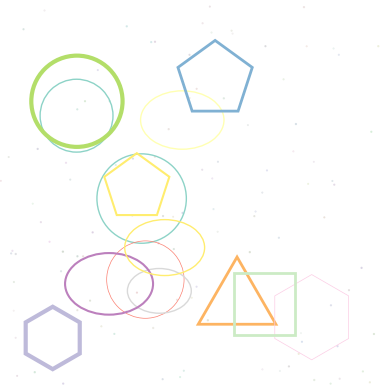[{"shape": "circle", "thickness": 1, "radius": 0.58, "center": [0.368, 0.484]}, {"shape": "circle", "thickness": 1, "radius": 0.47, "center": [0.199, 0.7]}, {"shape": "oval", "thickness": 1, "radius": 0.54, "center": [0.473, 0.688]}, {"shape": "hexagon", "thickness": 3, "radius": 0.41, "center": [0.137, 0.122]}, {"shape": "circle", "thickness": 0.5, "radius": 0.5, "center": [0.378, 0.274]}, {"shape": "pentagon", "thickness": 2, "radius": 0.51, "center": [0.559, 0.793]}, {"shape": "triangle", "thickness": 2, "radius": 0.58, "center": [0.616, 0.216]}, {"shape": "circle", "thickness": 3, "radius": 0.59, "center": [0.2, 0.737]}, {"shape": "hexagon", "thickness": 0.5, "radius": 0.55, "center": [0.81, 0.176]}, {"shape": "oval", "thickness": 1, "radius": 0.41, "center": [0.414, 0.244]}, {"shape": "oval", "thickness": 1.5, "radius": 0.57, "center": [0.283, 0.263]}, {"shape": "square", "thickness": 2, "radius": 0.4, "center": [0.687, 0.211]}, {"shape": "pentagon", "thickness": 1.5, "radius": 0.44, "center": [0.355, 0.513]}, {"shape": "oval", "thickness": 1, "radius": 0.52, "center": [0.428, 0.357]}]